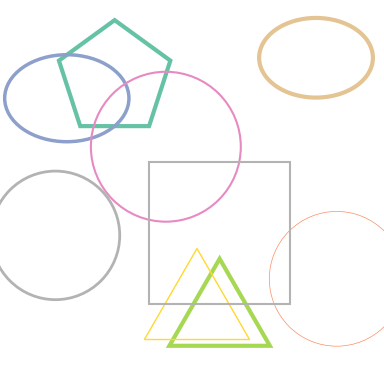[{"shape": "pentagon", "thickness": 3, "radius": 0.76, "center": [0.298, 0.796]}, {"shape": "circle", "thickness": 0.5, "radius": 0.88, "center": [0.875, 0.276]}, {"shape": "oval", "thickness": 2.5, "radius": 0.81, "center": [0.174, 0.745]}, {"shape": "circle", "thickness": 1.5, "radius": 0.97, "center": [0.431, 0.619]}, {"shape": "triangle", "thickness": 3, "radius": 0.75, "center": [0.57, 0.177]}, {"shape": "triangle", "thickness": 1, "radius": 0.79, "center": [0.512, 0.197]}, {"shape": "oval", "thickness": 3, "radius": 0.74, "center": [0.821, 0.85]}, {"shape": "circle", "thickness": 2, "radius": 0.83, "center": [0.144, 0.389]}, {"shape": "square", "thickness": 1.5, "radius": 0.92, "center": [0.571, 0.395]}]